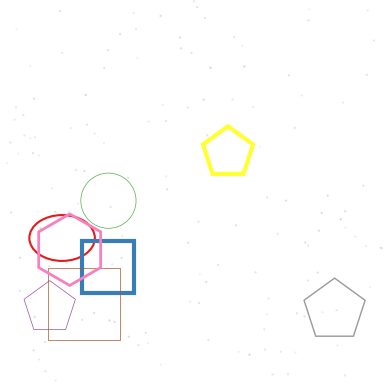[{"shape": "oval", "thickness": 1.5, "radius": 0.43, "center": [0.161, 0.382]}, {"shape": "square", "thickness": 3, "radius": 0.34, "center": [0.28, 0.307]}, {"shape": "circle", "thickness": 0.5, "radius": 0.36, "center": [0.282, 0.479]}, {"shape": "pentagon", "thickness": 0.5, "radius": 0.35, "center": [0.129, 0.201]}, {"shape": "pentagon", "thickness": 3, "radius": 0.34, "center": [0.592, 0.604]}, {"shape": "square", "thickness": 0.5, "radius": 0.46, "center": [0.218, 0.21]}, {"shape": "hexagon", "thickness": 2, "radius": 0.46, "center": [0.181, 0.351]}, {"shape": "pentagon", "thickness": 1, "radius": 0.42, "center": [0.869, 0.194]}]